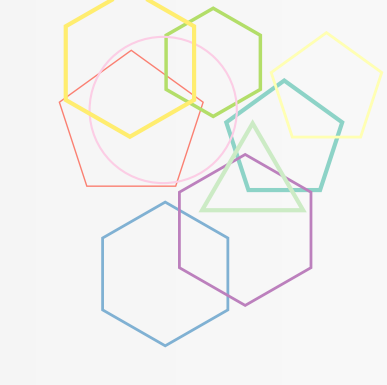[{"shape": "pentagon", "thickness": 3, "radius": 0.79, "center": [0.734, 0.634]}, {"shape": "pentagon", "thickness": 2, "radius": 0.75, "center": [0.842, 0.765]}, {"shape": "pentagon", "thickness": 1, "radius": 0.98, "center": [0.339, 0.674]}, {"shape": "hexagon", "thickness": 2, "radius": 0.93, "center": [0.426, 0.288]}, {"shape": "hexagon", "thickness": 2.5, "radius": 0.7, "center": [0.55, 0.838]}, {"shape": "circle", "thickness": 1.5, "radius": 0.95, "center": [0.421, 0.714]}, {"shape": "hexagon", "thickness": 2, "radius": 0.98, "center": [0.633, 0.403]}, {"shape": "triangle", "thickness": 3, "radius": 0.75, "center": [0.652, 0.529]}, {"shape": "hexagon", "thickness": 3, "radius": 0.96, "center": [0.335, 0.836]}]